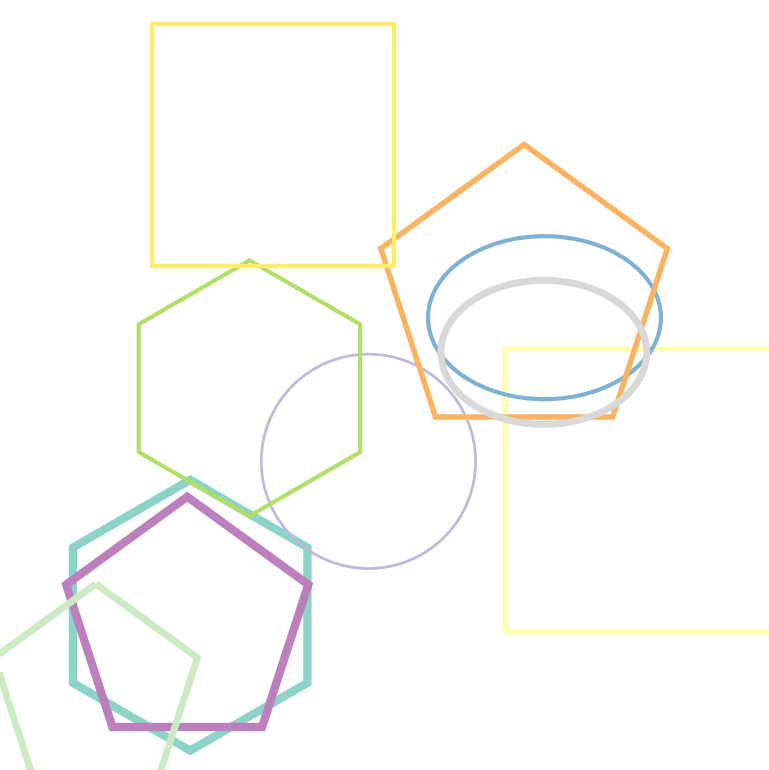[{"shape": "hexagon", "thickness": 3, "radius": 0.88, "center": [0.247, 0.201]}, {"shape": "square", "thickness": 2, "radius": 0.92, "center": [0.84, 0.363]}, {"shape": "circle", "thickness": 1, "radius": 0.7, "center": [0.479, 0.401]}, {"shape": "oval", "thickness": 1.5, "radius": 0.76, "center": [0.707, 0.587]}, {"shape": "pentagon", "thickness": 2, "radius": 0.98, "center": [0.681, 0.617]}, {"shape": "hexagon", "thickness": 1.5, "radius": 0.83, "center": [0.324, 0.496]}, {"shape": "oval", "thickness": 2.5, "radius": 0.67, "center": [0.706, 0.542]}, {"shape": "pentagon", "thickness": 3, "radius": 0.83, "center": [0.243, 0.19]}, {"shape": "pentagon", "thickness": 2.5, "radius": 0.69, "center": [0.124, 0.103]}, {"shape": "square", "thickness": 1.5, "radius": 0.79, "center": [0.355, 0.811]}]